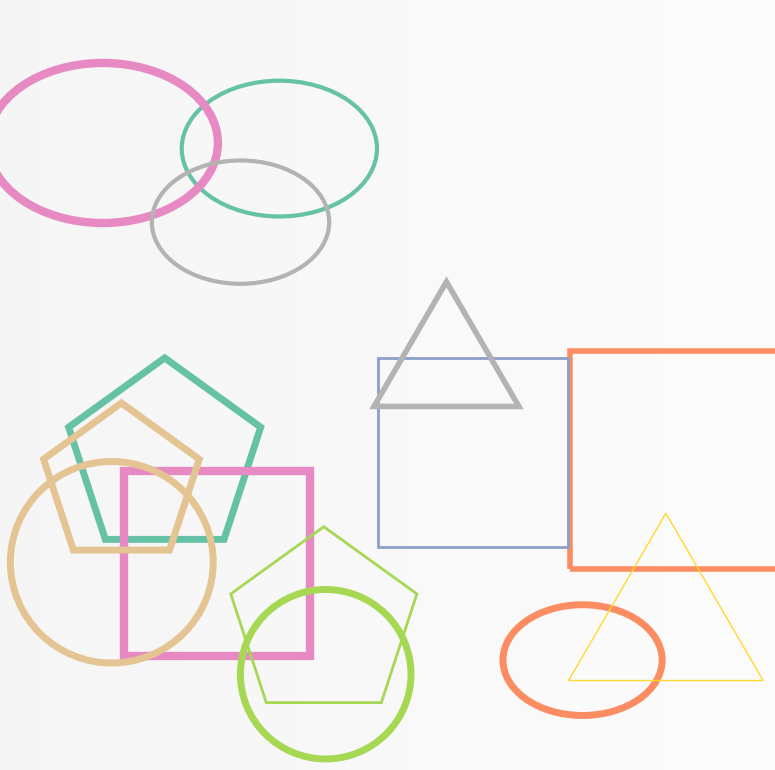[{"shape": "oval", "thickness": 1.5, "radius": 0.63, "center": [0.36, 0.807]}, {"shape": "pentagon", "thickness": 2.5, "radius": 0.65, "center": [0.212, 0.405]}, {"shape": "oval", "thickness": 2.5, "radius": 0.51, "center": [0.752, 0.143]}, {"shape": "square", "thickness": 2, "radius": 0.71, "center": [0.878, 0.403]}, {"shape": "square", "thickness": 1, "radius": 0.61, "center": [0.611, 0.413]}, {"shape": "square", "thickness": 3, "radius": 0.6, "center": [0.28, 0.268]}, {"shape": "oval", "thickness": 3, "radius": 0.74, "center": [0.133, 0.814]}, {"shape": "pentagon", "thickness": 1, "radius": 0.63, "center": [0.418, 0.19]}, {"shape": "circle", "thickness": 2.5, "radius": 0.55, "center": [0.42, 0.124]}, {"shape": "triangle", "thickness": 0.5, "radius": 0.72, "center": [0.859, 0.189]}, {"shape": "pentagon", "thickness": 2.5, "radius": 0.53, "center": [0.157, 0.371]}, {"shape": "circle", "thickness": 2.5, "radius": 0.65, "center": [0.144, 0.27]}, {"shape": "triangle", "thickness": 2, "radius": 0.54, "center": [0.576, 0.526]}, {"shape": "oval", "thickness": 1.5, "radius": 0.57, "center": [0.31, 0.712]}]